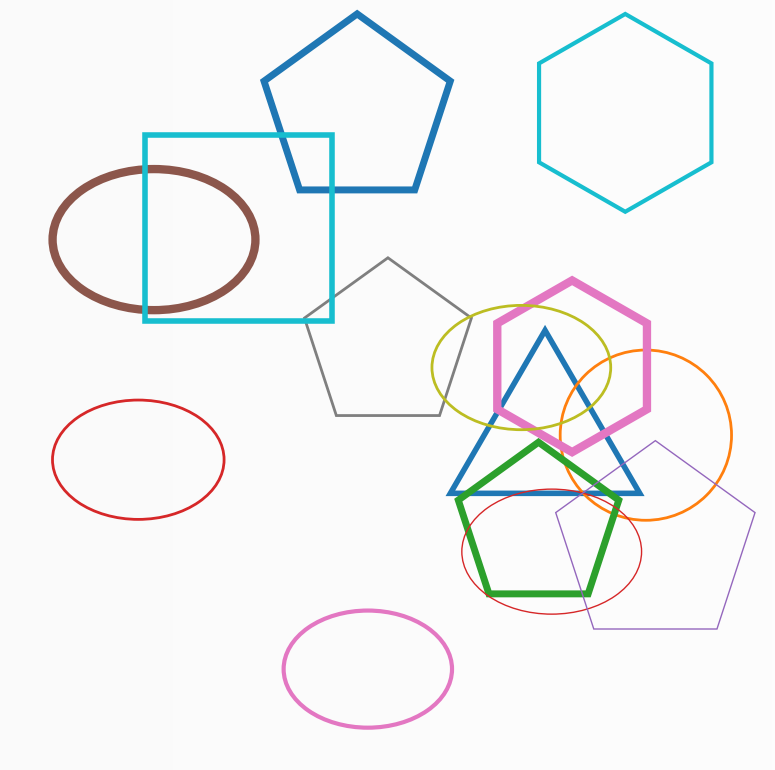[{"shape": "triangle", "thickness": 2, "radius": 0.71, "center": [0.703, 0.43]}, {"shape": "pentagon", "thickness": 2.5, "radius": 0.63, "center": [0.461, 0.856]}, {"shape": "circle", "thickness": 1, "radius": 0.55, "center": [0.833, 0.435]}, {"shape": "pentagon", "thickness": 2.5, "radius": 0.54, "center": [0.695, 0.317]}, {"shape": "oval", "thickness": 0.5, "radius": 0.58, "center": [0.712, 0.284]}, {"shape": "oval", "thickness": 1, "radius": 0.55, "center": [0.178, 0.403]}, {"shape": "pentagon", "thickness": 0.5, "radius": 0.68, "center": [0.846, 0.293]}, {"shape": "oval", "thickness": 3, "radius": 0.65, "center": [0.199, 0.689]}, {"shape": "oval", "thickness": 1.5, "radius": 0.54, "center": [0.475, 0.131]}, {"shape": "hexagon", "thickness": 3, "radius": 0.56, "center": [0.738, 0.524]}, {"shape": "pentagon", "thickness": 1, "radius": 0.57, "center": [0.501, 0.552]}, {"shape": "oval", "thickness": 1, "radius": 0.58, "center": [0.673, 0.523]}, {"shape": "square", "thickness": 2, "radius": 0.6, "center": [0.308, 0.704]}, {"shape": "hexagon", "thickness": 1.5, "radius": 0.64, "center": [0.807, 0.853]}]